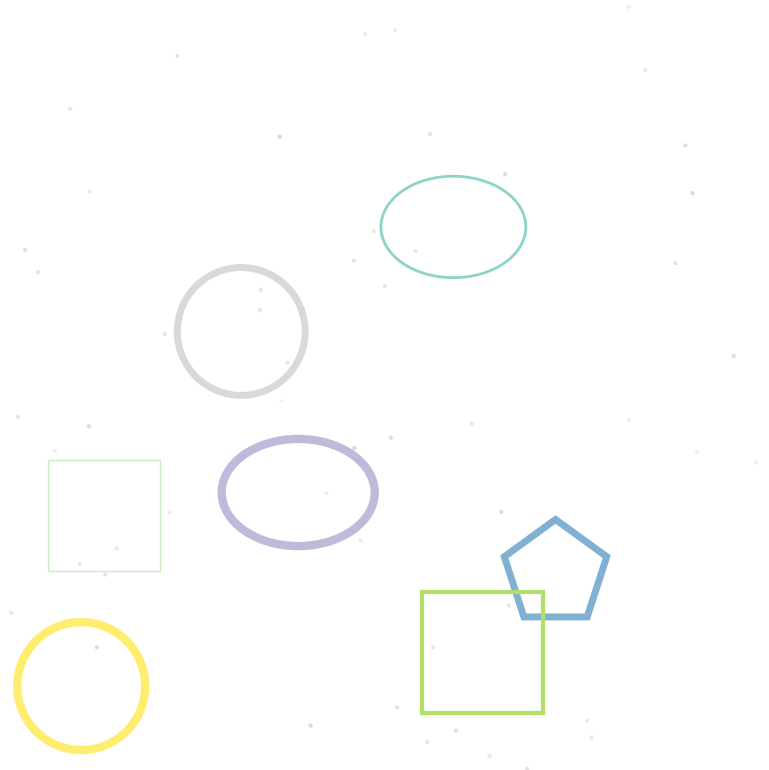[{"shape": "oval", "thickness": 1, "radius": 0.47, "center": [0.589, 0.705]}, {"shape": "oval", "thickness": 3, "radius": 0.5, "center": [0.387, 0.36]}, {"shape": "pentagon", "thickness": 2.5, "radius": 0.35, "center": [0.721, 0.255]}, {"shape": "square", "thickness": 1.5, "radius": 0.39, "center": [0.627, 0.153]}, {"shape": "circle", "thickness": 2.5, "radius": 0.42, "center": [0.313, 0.57]}, {"shape": "square", "thickness": 0.5, "radius": 0.36, "center": [0.135, 0.331]}, {"shape": "circle", "thickness": 3, "radius": 0.42, "center": [0.105, 0.109]}]